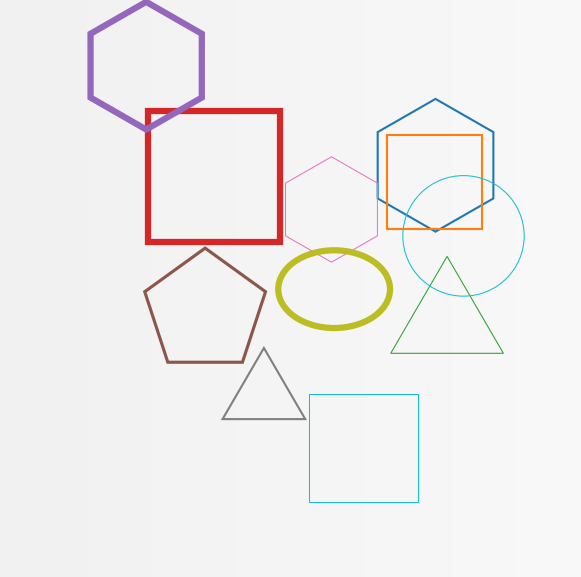[{"shape": "hexagon", "thickness": 1, "radius": 0.57, "center": [0.749, 0.713]}, {"shape": "square", "thickness": 1, "radius": 0.41, "center": [0.747, 0.684]}, {"shape": "triangle", "thickness": 0.5, "radius": 0.56, "center": [0.769, 0.443]}, {"shape": "square", "thickness": 3, "radius": 0.57, "center": [0.368, 0.694]}, {"shape": "hexagon", "thickness": 3, "radius": 0.55, "center": [0.251, 0.885]}, {"shape": "pentagon", "thickness": 1.5, "radius": 0.55, "center": [0.353, 0.46]}, {"shape": "hexagon", "thickness": 0.5, "radius": 0.46, "center": [0.57, 0.636]}, {"shape": "triangle", "thickness": 1, "radius": 0.41, "center": [0.454, 0.314]}, {"shape": "oval", "thickness": 3, "radius": 0.48, "center": [0.575, 0.498]}, {"shape": "square", "thickness": 0.5, "radius": 0.47, "center": [0.626, 0.223]}, {"shape": "circle", "thickness": 0.5, "radius": 0.52, "center": [0.797, 0.591]}]